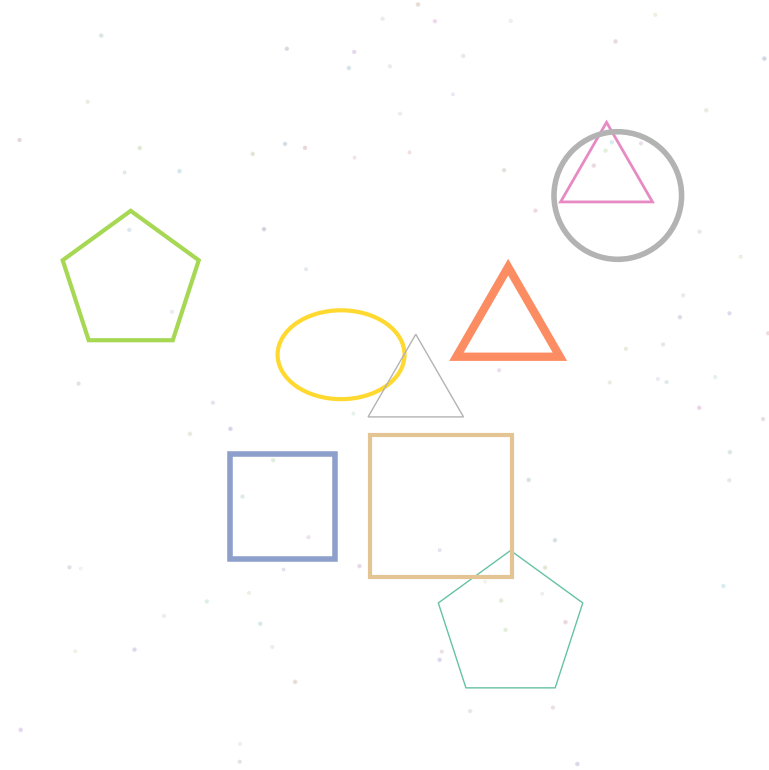[{"shape": "pentagon", "thickness": 0.5, "radius": 0.49, "center": [0.663, 0.186]}, {"shape": "triangle", "thickness": 3, "radius": 0.39, "center": [0.66, 0.575]}, {"shape": "square", "thickness": 2, "radius": 0.34, "center": [0.367, 0.342]}, {"shape": "triangle", "thickness": 1, "radius": 0.34, "center": [0.788, 0.772]}, {"shape": "pentagon", "thickness": 1.5, "radius": 0.46, "center": [0.17, 0.633]}, {"shape": "oval", "thickness": 1.5, "radius": 0.41, "center": [0.443, 0.539]}, {"shape": "square", "thickness": 1.5, "radius": 0.46, "center": [0.573, 0.343]}, {"shape": "triangle", "thickness": 0.5, "radius": 0.36, "center": [0.54, 0.494]}, {"shape": "circle", "thickness": 2, "radius": 0.41, "center": [0.802, 0.746]}]